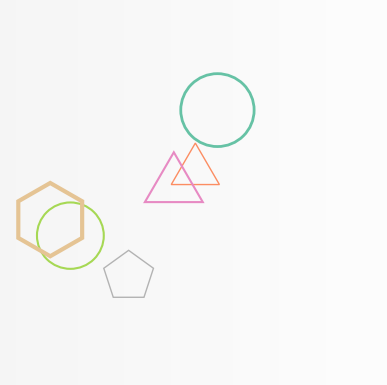[{"shape": "circle", "thickness": 2, "radius": 0.47, "center": [0.561, 0.714]}, {"shape": "triangle", "thickness": 1, "radius": 0.36, "center": [0.504, 0.557]}, {"shape": "triangle", "thickness": 1.5, "radius": 0.43, "center": [0.449, 0.518]}, {"shape": "circle", "thickness": 1.5, "radius": 0.43, "center": [0.182, 0.388]}, {"shape": "hexagon", "thickness": 3, "radius": 0.48, "center": [0.13, 0.43]}, {"shape": "pentagon", "thickness": 1, "radius": 0.34, "center": [0.332, 0.282]}]